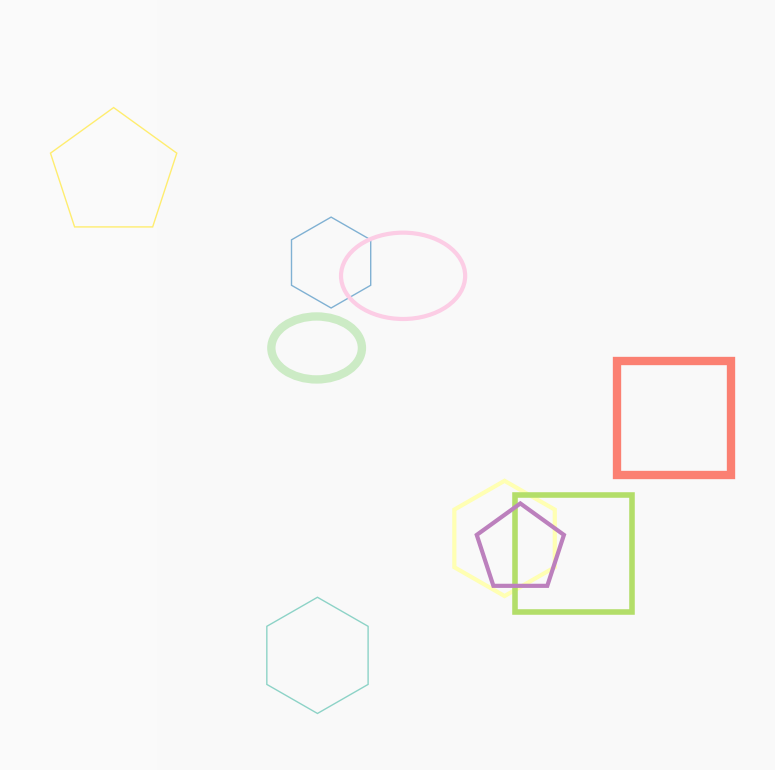[{"shape": "hexagon", "thickness": 0.5, "radius": 0.38, "center": [0.41, 0.149]}, {"shape": "hexagon", "thickness": 1.5, "radius": 0.37, "center": [0.651, 0.301]}, {"shape": "square", "thickness": 3, "radius": 0.37, "center": [0.87, 0.457]}, {"shape": "hexagon", "thickness": 0.5, "radius": 0.3, "center": [0.427, 0.659]}, {"shape": "square", "thickness": 2, "radius": 0.38, "center": [0.74, 0.282]}, {"shape": "oval", "thickness": 1.5, "radius": 0.4, "center": [0.52, 0.642]}, {"shape": "pentagon", "thickness": 1.5, "radius": 0.3, "center": [0.671, 0.287]}, {"shape": "oval", "thickness": 3, "radius": 0.29, "center": [0.409, 0.548]}, {"shape": "pentagon", "thickness": 0.5, "radius": 0.43, "center": [0.147, 0.775]}]